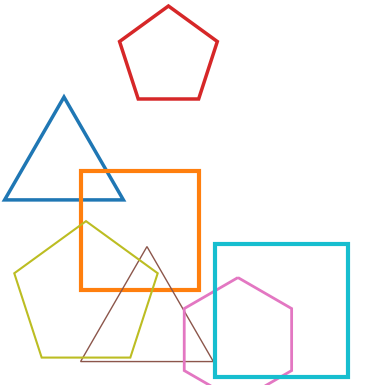[{"shape": "triangle", "thickness": 2.5, "radius": 0.89, "center": [0.166, 0.57]}, {"shape": "square", "thickness": 3, "radius": 0.77, "center": [0.363, 0.402]}, {"shape": "pentagon", "thickness": 2.5, "radius": 0.67, "center": [0.438, 0.851]}, {"shape": "triangle", "thickness": 1, "radius": 1.0, "center": [0.382, 0.16]}, {"shape": "hexagon", "thickness": 2, "radius": 0.81, "center": [0.618, 0.118]}, {"shape": "pentagon", "thickness": 1.5, "radius": 0.98, "center": [0.223, 0.23]}, {"shape": "square", "thickness": 3, "radius": 0.86, "center": [0.731, 0.194]}]